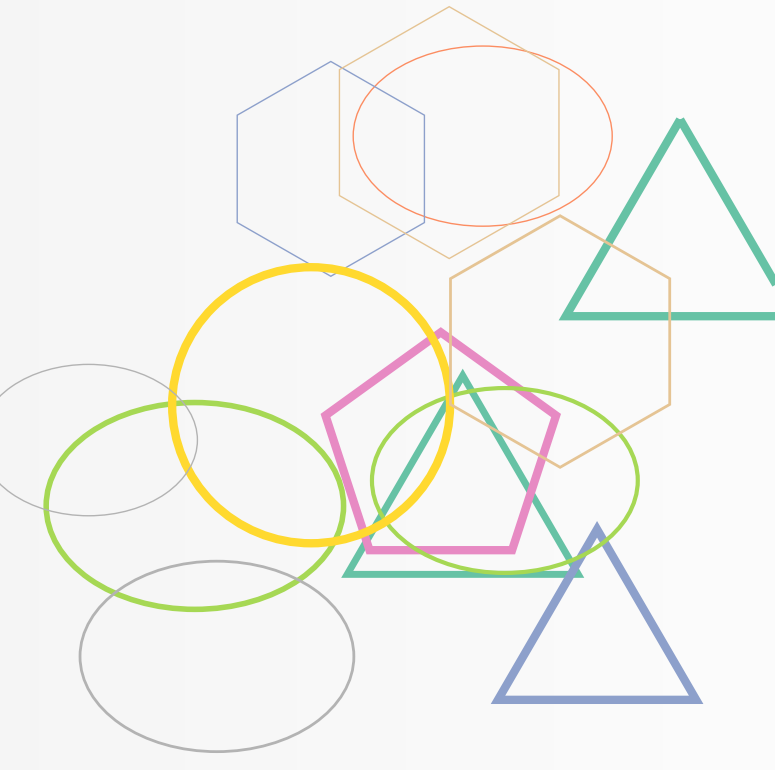[{"shape": "triangle", "thickness": 2.5, "radius": 0.86, "center": [0.597, 0.34]}, {"shape": "triangle", "thickness": 3, "radius": 0.85, "center": [0.878, 0.674]}, {"shape": "oval", "thickness": 0.5, "radius": 0.84, "center": [0.623, 0.823]}, {"shape": "hexagon", "thickness": 0.5, "radius": 0.7, "center": [0.427, 0.781]}, {"shape": "triangle", "thickness": 3, "radius": 0.74, "center": [0.77, 0.165]}, {"shape": "pentagon", "thickness": 3, "radius": 0.78, "center": [0.569, 0.412]}, {"shape": "oval", "thickness": 2, "radius": 0.96, "center": [0.251, 0.343]}, {"shape": "oval", "thickness": 1.5, "radius": 0.86, "center": [0.651, 0.376]}, {"shape": "circle", "thickness": 3, "radius": 0.9, "center": [0.401, 0.474]}, {"shape": "hexagon", "thickness": 0.5, "radius": 0.82, "center": [0.58, 0.828]}, {"shape": "hexagon", "thickness": 1, "radius": 0.82, "center": [0.723, 0.556]}, {"shape": "oval", "thickness": 1, "radius": 0.88, "center": [0.28, 0.148]}, {"shape": "oval", "thickness": 0.5, "radius": 0.7, "center": [0.114, 0.428]}]